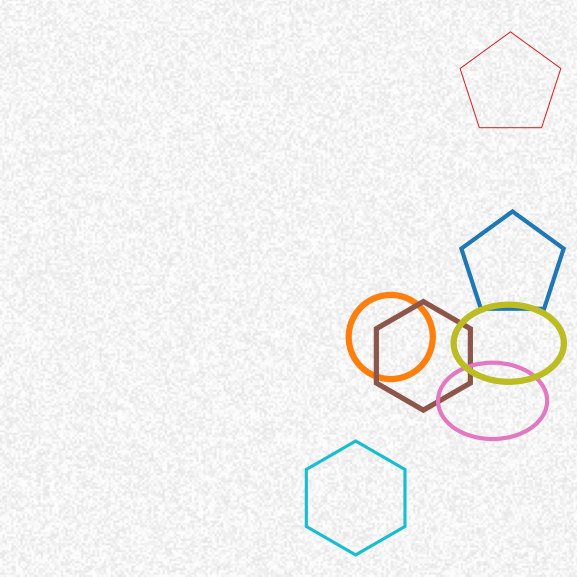[{"shape": "pentagon", "thickness": 2, "radius": 0.47, "center": [0.887, 0.54]}, {"shape": "circle", "thickness": 3, "radius": 0.36, "center": [0.677, 0.416]}, {"shape": "pentagon", "thickness": 0.5, "radius": 0.46, "center": [0.884, 0.852]}, {"shape": "hexagon", "thickness": 2.5, "radius": 0.47, "center": [0.733, 0.383]}, {"shape": "oval", "thickness": 2, "radius": 0.47, "center": [0.853, 0.305]}, {"shape": "oval", "thickness": 3, "radius": 0.48, "center": [0.881, 0.405]}, {"shape": "hexagon", "thickness": 1.5, "radius": 0.49, "center": [0.616, 0.137]}]